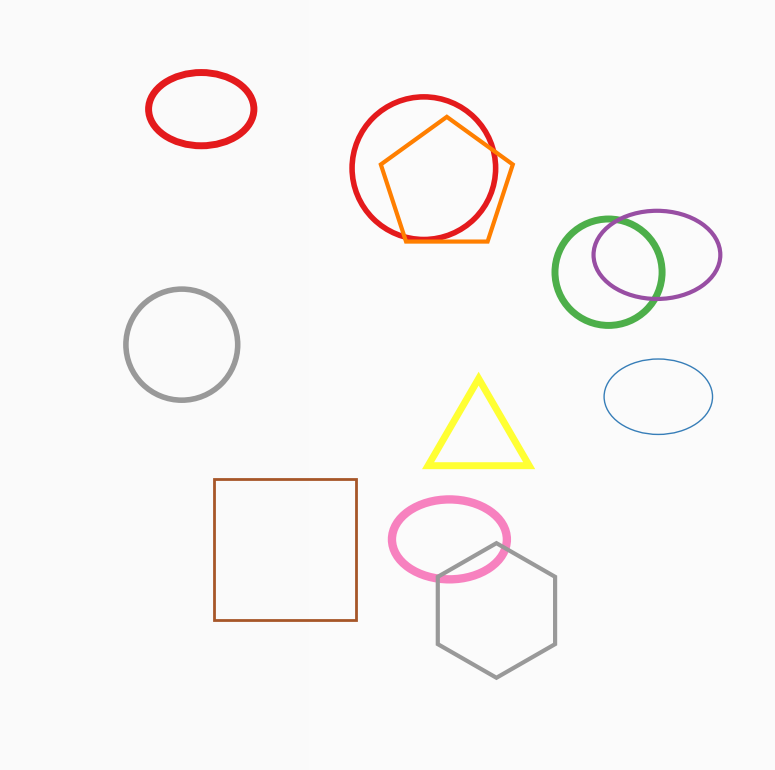[{"shape": "circle", "thickness": 2, "radius": 0.46, "center": [0.547, 0.782]}, {"shape": "oval", "thickness": 2.5, "radius": 0.34, "center": [0.26, 0.858]}, {"shape": "oval", "thickness": 0.5, "radius": 0.35, "center": [0.849, 0.485]}, {"shape": "circle", "thickness": 2.5, "radius": 0.35, "center": [0.785, 0.646]}, {"shape": "oval", "thickness": 1.5, "radius": 0.41, "center": [0.848, 0.669]}, {"shape": "pentagon", "thickness": 1.5, "radius": 0.45, "center": [0.577, 0.759]}, {"shape": "triangle", "thickness": 2.5, "radius": 0.38, "center": [0.618, 0.433]}, {"shape": "square", "thickness": 1, "radius": 0.46, "center": [0.367, 0.286]}, {"shape": "oval", "thickness": 3, "radius": 0.37, "center": [0.58, 0.3]}, {"shape": "circle", "thickness": 2, "radius": 0.36, "center": [0.235, 0.552]}, {"shape": "hexagon", "thickness": 1.5, "radius": 0.44, "center": [0.641, 0.207]}]